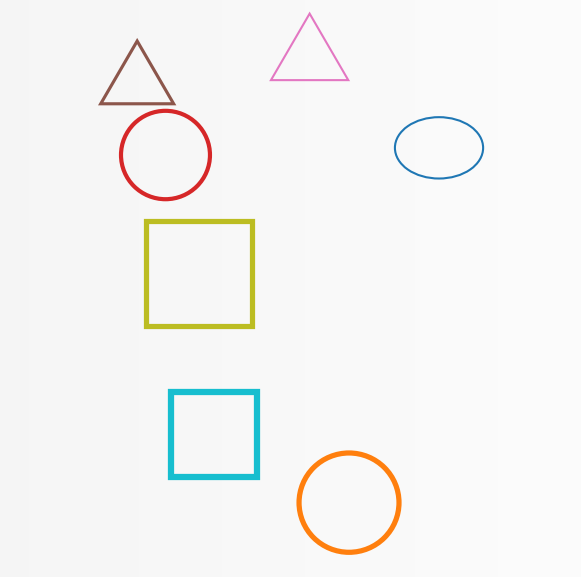[{"shape": "oval", "thickness": 1, "radius": 0.38, "center": [0.755, 0.743]}, {"shape": "circle", "thickness": 2.5, "radius": 0.43, "center": [0.6, 0.129]}, {"shape": "circle", "thickness": 2, "radius": 0.38, "center": [0.285, 0.731]}, {"shape": "triangle", "thickness": 1.5, "radius": 0.36, "center": [0.236, 0.856]}, {"shape": "triangle", "thickness": 1, "radius": 0.38, "center": [0.533, 0.899]}, {"shape": "square", "thickness": 2.5, "radius": 0.46, "center": [0.342, 0.525]}, {"shape": "square", "thickness": 3, "radius": 0.37, "center": [0.368, 0.247]}]